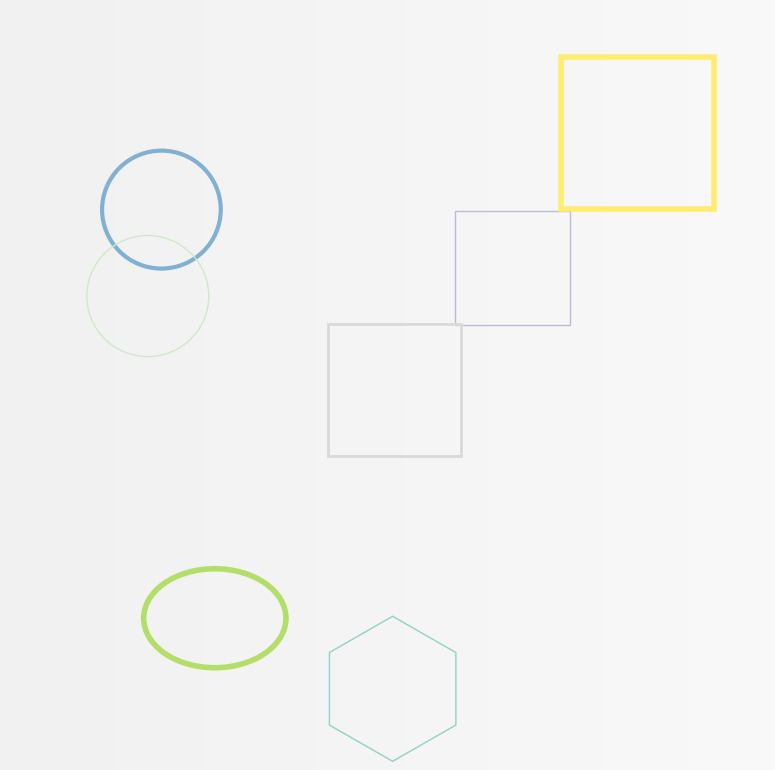[{"shape": "hexagon", "thickness": 0.5, "radius": 0.47, "center": [0.507, 0.105]}, {"shape": "square", "thickness": 0.5, "radius": 0.37, "center": [0.661, 0.651]}, {"shape": "circle", "thickness": 1.5, "radius": 0.38, "center": [0.208, 0.728]}, {"shape": "oval", "thickness": 2, "radius": 0.46, "center": [0.277, 0.197]}, {"shape": "square", "thickness": 1, "radius": 0.43, "center": [0.509, 0.493]}, {"shape": "circle", "thickness": 0.5, "radius": 0.39, "center": [0.191, 0.615]}, {"shape": "square", "thickness": 2, "radius": 0.49, "center": [0.822, 0.827]}]